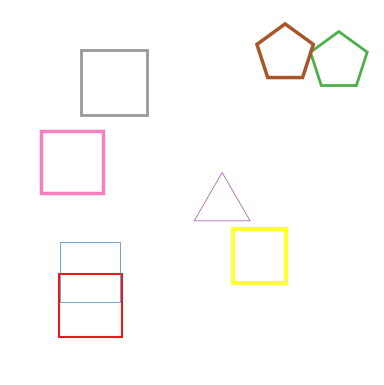[{"shape": "square", "thickness": 1.5, "radius": 0.41, "center": [0.234, 0.207]}, {"shape": "square", "thickness": 0.5, "radius": 0.39, "center": [0.233, 0.293]}, {"shape": "pentagon", "thickness": 2, "radius": 0.39, "center": [0.88, 0.841]}, {"shape": "triangle", "thickness": 0.5, "radius": 0.42, "center": [0.577, 0.468]}, {"shape": "square", "thickness": 3, "radius": 0.35, "center": [0.673, 0.335]}, {"shape": "pentagon", "thickness": 2.5, "radius": 0.39, "center": [0.741, 0.861]}, {"shape": "square", "thickness": 2.5, "radius": 0.4, "center": [0.187, 0.58]}, {"shape": "square", "thickness": 2, "radius": 0.43, "center": [0.296, 0.786]}]